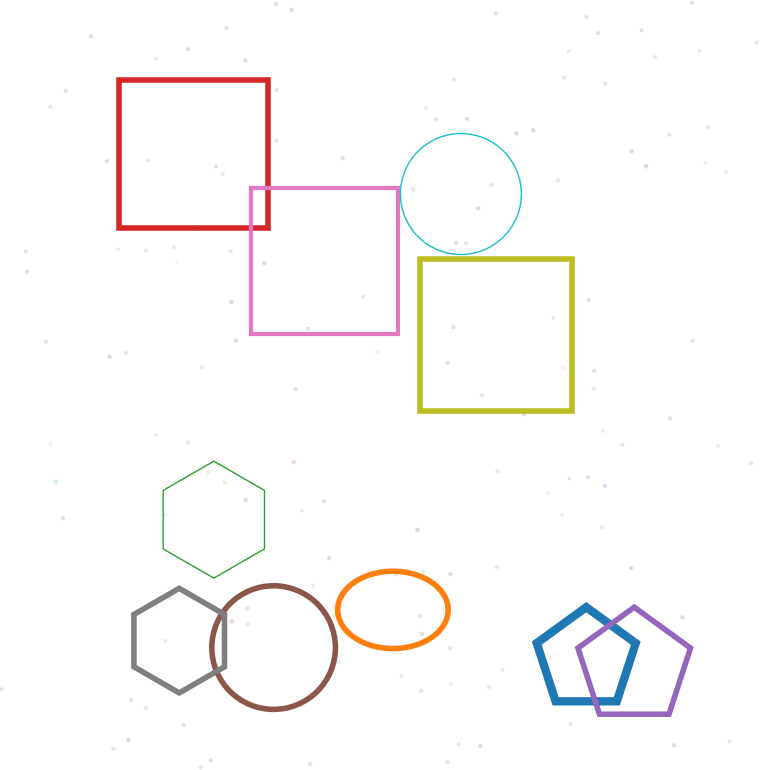[{"shape": "pentagon", "thickness": 3, "radius": 0.34, "center": [0.761, 0.144]}, {"shape": "oval", "thickness": 2, "radius": 0.36, "center": [0.51, 0.208]}, {"shape": "hexagon", "thickness": 0.5, "radius": 0.38, "center": [0.278, 0.325]}, {"shape": "square", "thickness": 2, "radius": 0.48, "center": [0.251, 0.8]}, {"shape": "pentagon", "thickness": 2, "radius": 0.38, "center": [0.824, 0.135]}, {"shape": "circle", "thickness": 2, "radius": 0.4, "center": [0.355, 0.159]}, {"shape": "square", "thickness": 1.5, "radius": 0.48, "center": [0.422, 0.661]}, {"shape": "hexagon", "thickness": 2, "radius": 0.34, "center": [0.233, 0.168]}, {"shape": "square", "thickness": 2, "radius": 0.49, "center": [0.644, 0.565]}, {"shape": "circle", "thickness": 0.5, "radius": 0.39, "center": [0.599, 0.748]}]